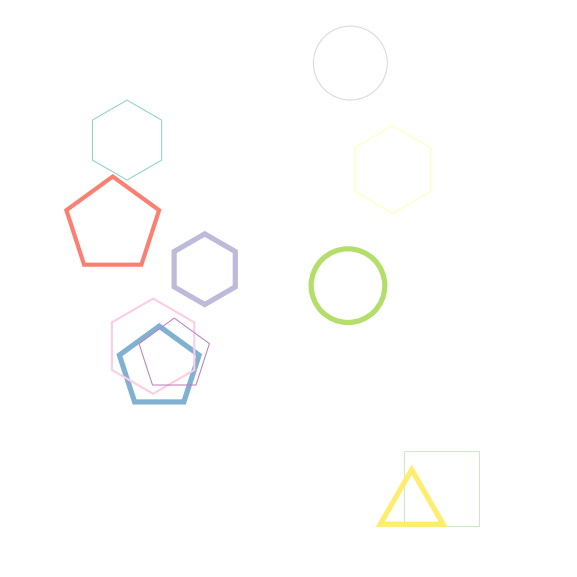[{"shape": "hexagon", "thickness": 0.5, "radius": 0.35, "center": [0.22, 0.757]}, {"shape": "hexagon", "thickness": 0.5, "radius": 0.38, "center": [0.68, 0.705]}, {"shape": "hexagon", "thickness": 2.5, "radius": 0.31, "center": [0.355, 0.533]}, {"shape": "pentagon", "thickness": 2, "radius": 0.42, "center": [0.195, 0.609]}, {"shape": "pentagon", "thickness": 2.5, "radius": 0.36, "center": [0.276, 0.362]}, {"shape": "circle", "thickness": 2.5, "radius": 0.32, "center": [0.603, 0.505]}, {"shape": "hexagon", "thickness": 1, "radius": 0.41, "center": [0.265, 0.4]}, {"shape": "circle", "thickness": 0.5, "radius": 0.32, "center": [0.607, 0.89]}, {"shape": "pentagon", "thickness": 0.5, "radius": 0.32, "center": [0.302, 0.384]}, {"shape": "square", "thickness": 0.5, "radius": 0.33, "center": [0.765, 0.153]}, {"shape": "triangle", "thickness": 2.5, "radius": 0.31, "center": [0.713, 0.123]}]